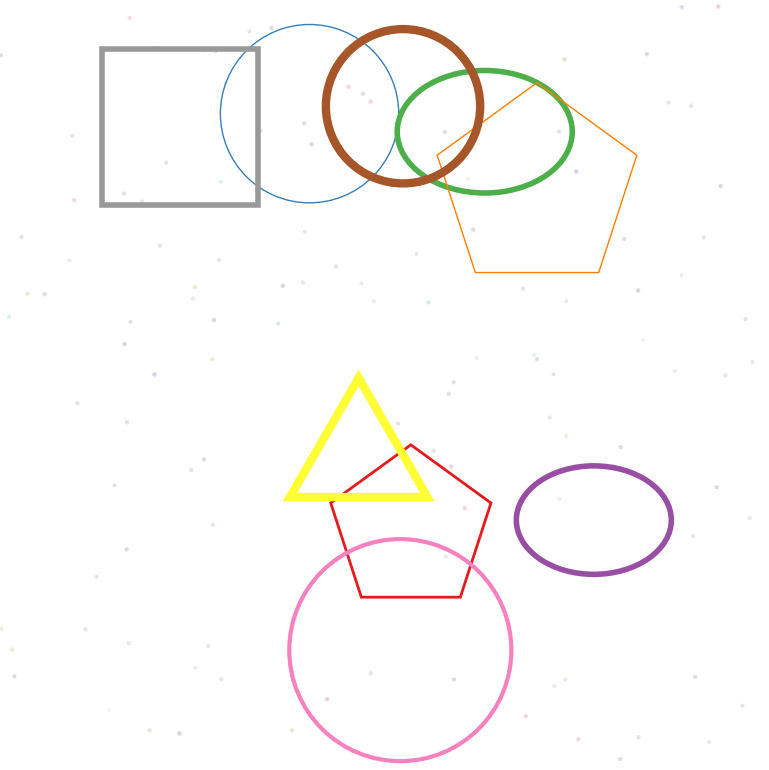[{"shape": "pentagon", "thickness": 1, "radius": 0.55, "center": [0.534, 0.313]}, {"shape": "circle", "thickness": 0.5, "radius": 0.58, "center": [0.402, 0.852]}, {"shape": "oval", "thickness": 2, "radius": 0.57, "center": [0.63, 0.829]}, {"shape": "oval", "thickness": 2, "radius": 0.5, "center": [0.771, 0.325]}, {"shape": "pentagon", "thickness": 0.5, "radius": 0.68, "center": [0.697, 0.756]}, {"shape": "triangle", "thickness": 3, "radius": 0.52, "center": [0.466, 0.406]}, {"shape": "circle", "thickness": 3, "radius": 0.5, "center": [0.523, 0.862]}, {"shape": "circle", "thickness": 1.5, "radius": 0.72, "center": [0.52, 0.156]}, {"shape": "square", "thickness": 2, "radius": 0.51, "center": [0.233, 0.835]}]